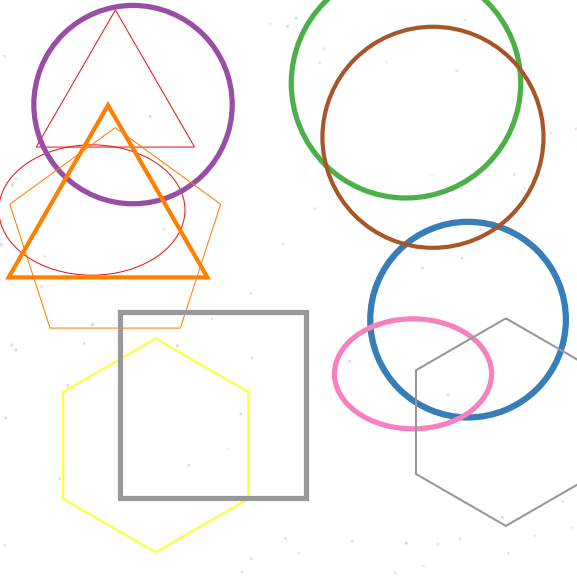[{"shape": "triangle", "thickness": 0.5, "radius": 0.79, "center": [0.2, 0.824]}, {"shape": "oval", "thickness": 0.5, "radius": 0.81, "center": [0.159, 0.635]}, {"shape": "circle", "thickness": 3, "radius": 0.85, "center": [0.81, 0.446]}, {"shape": "circle", "thickness": 2.5, "radius": 0.99, "center": [0.703, 0.855]}, {"shape": "circle", "thickness": 2.5, "radius": 0.86, "center": [0.23, 0.818]}, {"shape": "triangle", "thickness": 2, "radius": 0.99, "center": [0.187, 0.618]}, {"shape": "pentagon", "thickness": 0.5, "radius": 0.96, "center": [0.2, 0.586]}, {"shape": "hexagon", "thickness": 1, "radius": 0.93, "center": [0.27, 0.228]}, {"shape": "circle", "thickness": 2, "radius": 0.96, "center": [0.75, 0.761]}, {"shape": "oval", "thickness": 2.5, "radius": 0.68, "center": [0.715, 0.352]}, {"shape": "square", "thickness": 2.5, "radius": 0.81, "center": [0.369, 0.298]}, {"shape": "hexagon", "thickness": 1, "radius": 0.9, "center": [0.876, 0.268]}]